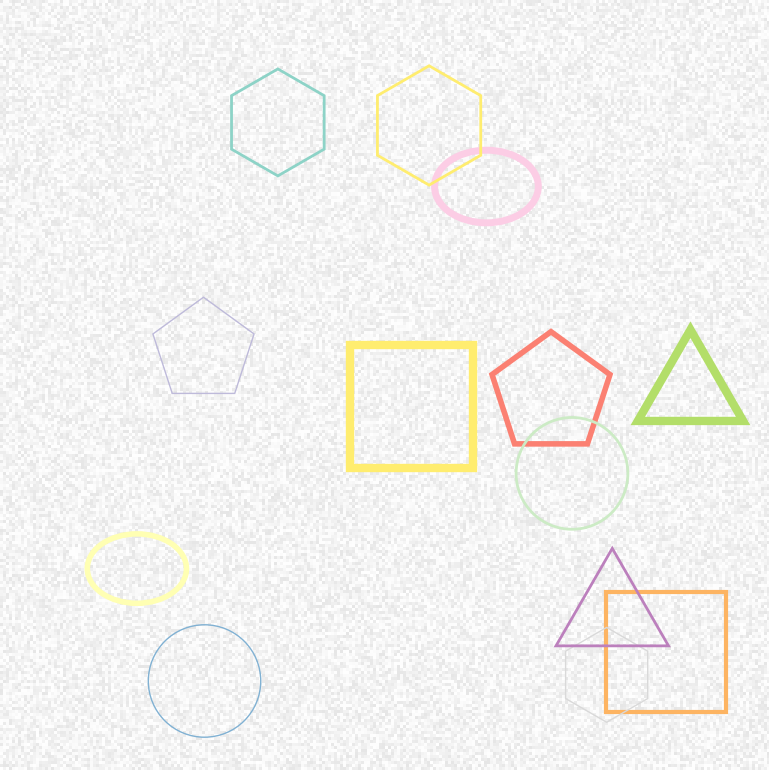[{"shape": "hexagon", "thickness": 1, "radius": 0.35, "center": [0.361, 0.841]}, {"shape": "oval", "thickness": 2, "radius": 0.32, "center": [0.178, 0.262]}, {"shape": "pentagon", "thickness": 0.5, "radius": 0.35, "center": [0.264, 0.545]}, {"shape": "pentagon", "thickness": 2, "radius": 0.4, "center": [0.716, 0.489]}, {"shape": "circle", "thickness": 0.5, "radius": 0.36, "center": [0.266, 0.116]}, {"shape": "square", "thickness": 1.5, "radius": 0.39, "center": [0.864, 0.153]}, {"shape": "triangle", "thickness": 3, "radius": 0.39, "center": [0.897, 0.493]}, {"shape": "oval", "thickness": 2.5, "radius": 0.34, "center": [0.632, 0.758]}, {"shape": "hexagon", "thickness": 0.5, "radius": 0.31, "center": [0.788, 0.124]}, {"shape": "triangle", "thickness": 1, "radius": 0.42, "center": [0.795, 0.203]}, {"shape": "circle", "thickness": 1, "radius": 0.36, "center": [0.743, 0.385]}, {"shape": "square", "thickness": 3, "radius": 0.4, "center": [0.534, 0.472]}, {"shape": "hexagon", "thickness": 1, "radius": 0.39, "center": [0.557, 0.837]}]